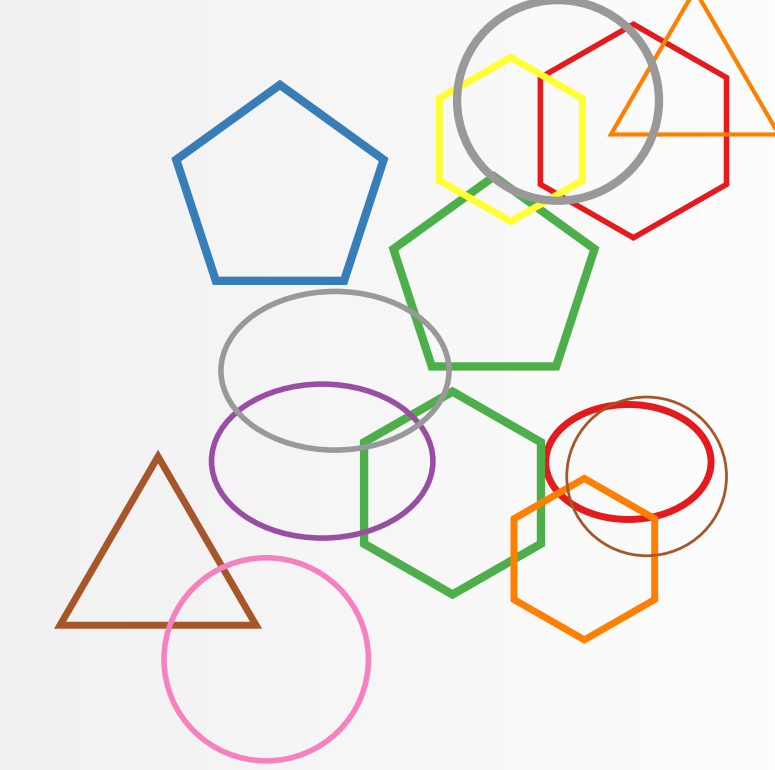[{"shape": "hexagon", "thickness": 2, "radius": 0.69, "center": [0.817, 0.83]}, {"shape": "oval", "thickness": 2.5, "radius": 0.53, "center": [0.811, 0.4]}, {"shape": "pentagon", "thickness": 3, "radius": 0.7, "center": [0.361, 0.749]}, {"shape": "hexagon", "thickness": 3, "radius": 0.66, "center": [0.584, 0.36]}, {"shape": "pentagon", "thickness": 3, "radius": 0.68, "center": [0.637, 0.634]}, {"shape": "oval", "thickness": 2, "radius": 0.71, "center": [0.416, 0.401]}, {"shape": "triangle", "thickness": 1.5, "radius": 0.63, "center": [0.897, 0.888]}, {"shape": "hexagon", "thickness": 2.5, "radius": 0.52, "center": [0.754, 0.274]}, {"shape": "hexagon", "thickness": 2.5, "radius": 0.53, "center": [0.659, 0.819]}, {"shape": "circle", "thickness": 1, "radius": 0.52, "center": [0.834, 0.381]}, {"shape": "triangle", "thickness": 2.5, "radius": 0.73, "center": [0.204, 0.261]}, {"shape": "circle", "thickness": 2, "radius": 0.66, "center": [0.343, 0.144]}, {"shape": "circle", "thickness": 3, "radius": 0.65, "center": [0.72, 0.87]}, {"shape": "oval", "thickness": 2, "radius": 0.74, "center": [0.432, 0.518]}]